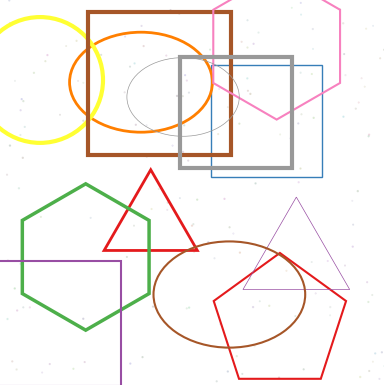[{"shape": "triangle", "thickness": 2, "radius": 0.7, "center": [0.392, 0.419]}, {"shape": "pentagon", "thickness": 1.5, "radius": 0.9, "center": [0.727, 0.162]}, {"shape": "square", "thickness": 1, "radius": 0.72, "center": [0.692, 0.686]}, {"shape": "hexagon", "thickness": 2.5, "radius": 0.95, "center": [0.223, 0.332]}, {"shape": "square", "thickness": 1.5, "radius": 0.81, "center": [0.151, 0.16]}, {"shape": "triangle", "thickness": 0.5, "radius": 0.8, "center": [0.77, 0.328]}, {"shape": "oval", "thickness": 2, "radius": 0.93, "center": [0.366, 0.786]}, {"shape": "circle", "thickness": 3, "radius": 0.82, "center": [0.104, 0.792]}, {"shape": "oval", "thickness": 1.5, "radius": 0.99, "center": [0.596, 0.235]}, {"shape": "square", "thickness": 3, "radius": 0.93, "center": [0.413, 0.784]}, {"shape": "hexagon", "thickness": 1.5, "radius": 0.95, "center": [0.719, 0.88]}, {"shape": "square", "thickness": 3, "radius": 0.72, "center": [0.613, 0.709]}, {"shape": "oval", "thickness": 0.5, "radius": 0.73, "center": [0.476, 0.748]}]